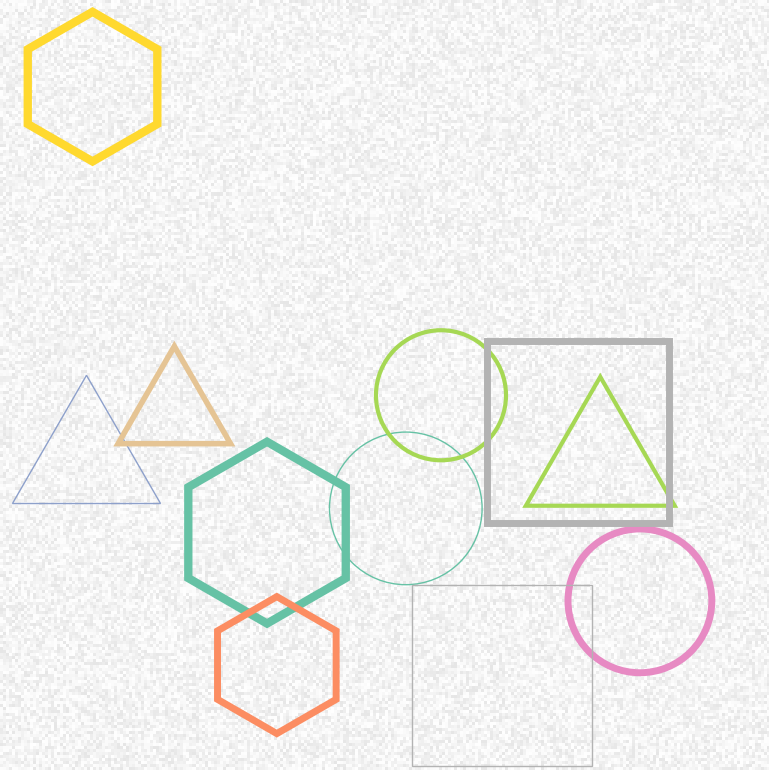[{"shape": "hexagon", "thickness": 3, "radius": 0.59, "center": [0.347, 0.308]}, {"shape": "circle", "thickness": 0.5, "radius": 0.5, "center": [0.527, 0.34]}, {"shape": "hexagon", "thickness": 2.5, "radius": 0.44, "center": [0.36, 0.136]}, {"shape": "triangle", "thickness": 0.5, "radius": 0.56, "center": [0.112, 0.402]}, {"shape": "circle", "thickness": 2.5, "radius": 0.47, "center": [0.831, 0.22]}, {"shape": "circle", "thickness": 1.5, "radius": 0.42, "center": [0.573, 0.487]}, {"shape": "triangle", "thickness": 1.5, "radius": 0.56, "center": [0.78, 0.399]}, {"shape": "hexagon", "thickness": 3, "radius": 0.49, "center": [0.12, 0.887]}, {"shape": "triangle", "thickness": 2, "radius": 0.42, "center": [0.226, 0.466]}, {"shape": "square", "thickness": 0.5, "radius": 0.59, "center": [0.652, 0.123]}, {"shape": "square", "thickness": 2.5, "radius": 0.59, "center": [0.751, 0.439]}]